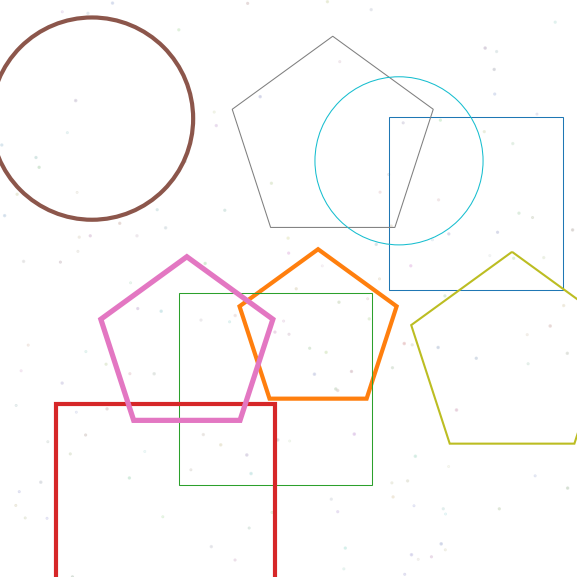[{"shape": "square", "thickness": 0.5, "radius": 0.75, "center": [0.824, 0.647]}, {"shape": "pentagon", "thickness": 2, "radius": 0.72, "center": [0.551, 0.425]}, {"shape": "square", "thickness": 0.5, "radius": 0.83, "center": [0.477, 0.326]}, {"shape": "square", "thickness": 2, "radius": 0.95, "center": [0.286, 0.11]}, {"shape": "circle", "thickness": 2, "radius": 0.88, "center": [0.159, 0.794]}, {"shape": "pentagon", "thickness": 2.5, "radius": 0.78, "center": [0.324, 0.398]}, {"shape": "pentagon", "thickness": 0.5, "radius": 0.91, "center": [0.576, 0.753]}, {"shape": "pentagon", "thickness": 1, "radius": 0.92, "center": [0.887, 0.379]}, {"shape": "circle", "thickness": 0.5, "radius": 0.73, "center": [0.691, 0.721]}]